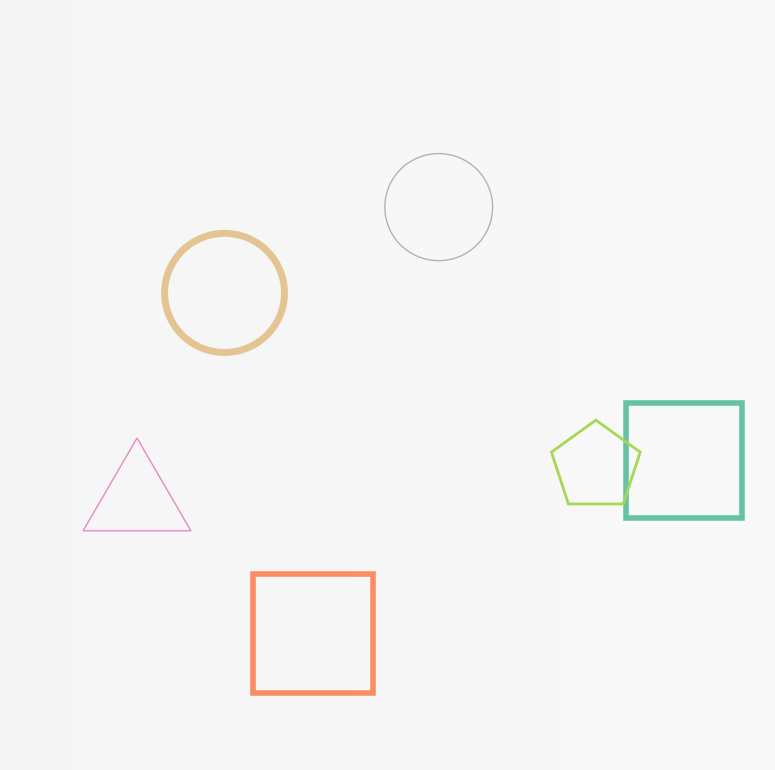[{"shape": "square", "thickness": 2, "radius": 0.37, "center": [0.883, 0.402]}, {"shape": "square", "thickness": 2, "radius": 0.39, "center": [0.404, 0.177]}, {"shape": "triangle", "thickness": 0.5, "radius": 0.4, "center": [0.177, 0.351]}, {"shape": "pentagon", "thickness": 1, "radius": 0.3, "center": [0.769, 0.394]}, {"shape": "circle", "thickness": 2.5, "radius": 0.39, "center": [0.29, 0.62]}, {"shape": "circle", "thickness": 0.5, "radius": 0.35, "center": [0.566, 0.731]}]